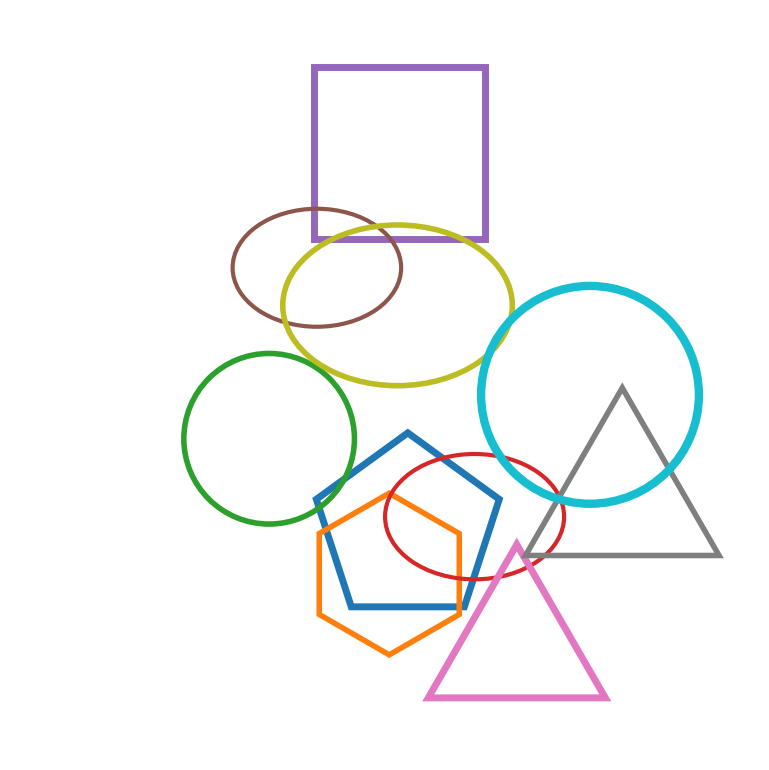[{"shape": "pentagon", "thickness": 2.5, "radius": 0.62, "center": [0.53, 0.313]}, {"shape": "hexagon", "thickness": 2, "radius": 0.52, "center": [0.506, 0.255]}, {"shape": "circle", "thickness": 2, "radius": 0.55, "center": [0.35, 0.43]}, {"shape": "oval", "thickness": 1.5, "radius": 0.58, "center": [0.616, 0.329]}, {"shape": "square", "thickness": 2.5, "radius": 0.56, "center": [0.519, 0.801]}, {"shape": "oval", "thickness": 1.5, "radius": 0.55, "center": [0.412, 0.652]}, {"shape": "triangle", "thickness": 2.5, "radius": 0.66, "center": [0.671, 0.16]}, {"shape": "triangle", "thickness": 2, "radius": 0.73, "center": [0.808, 0.351]}, {"shape": "oval", "thickness": 2, "radius": 0.75, "center": [0.516, 0.603]}, {"shape": "circle", "thickness": 3, "radius": 0.71, "center": [0.766, 0.487]}]